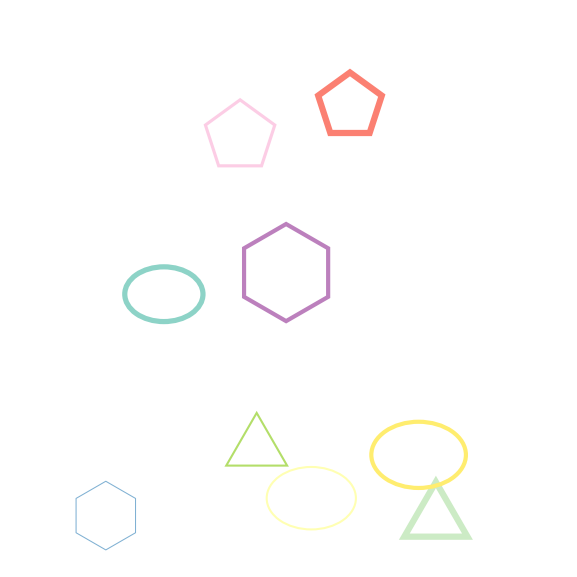[{"shape": "oval", "thickness": 2.5, "radius": 0.34, "center": [0.284, 0.49]}, {"shape": "oval", "thickness": 1, "radius": 0.39, "center": [0.539, 0.136]}, {"shape": "pentagon", "thickness": 3, "radius": 0.29, "center": [0.606, 0.816]}, {"shape": "hexagon", "thickness": 0.5, "radius": 0.3, "center": [0.183, 0.106]}, {"shape": "triangle", "thickness": 1, "radius": 0.3, "center": [0.444, 0.223]}, {"shape": "pentagon", "thickness": 1.5, "radius": 0.32, "center": [0.416, 0.763]}, {"shape": "hexagon", "thickness": 2, "radius": 0.42, "center": [0.495, 0.527]}, {"shape": "triangle", "thickness": 3, "radius": 0.32, "center": [0.755, 0.101]}, {"shape": "oval", "thickness": 2, "radius": 0.41, "center": [0.725, 0.211]}]